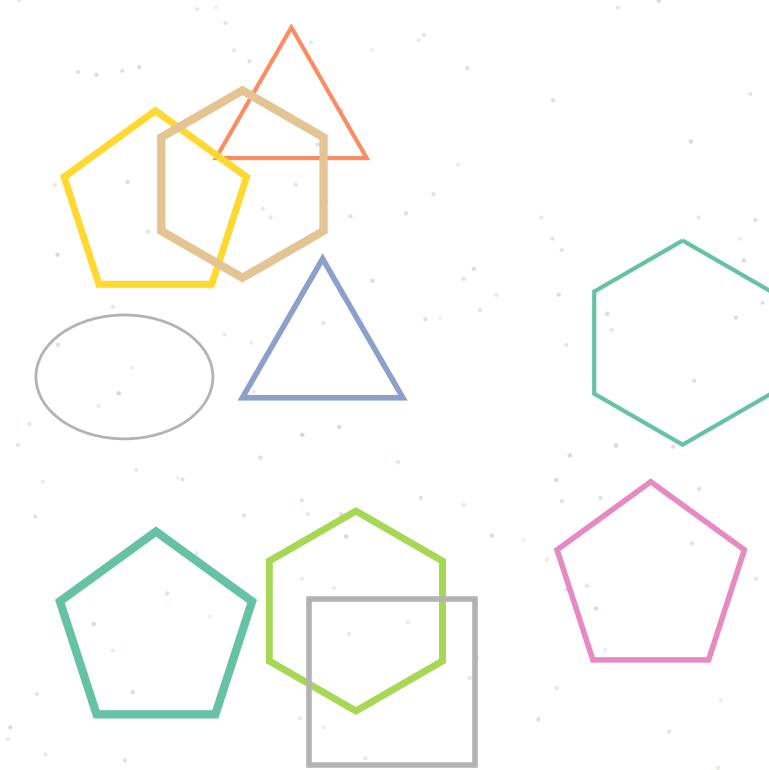[{"shape": "hexagon", "thickness": 1.5, "radius": 0.66, "center": [0.887, 0.555]}, {"shape": "pentagon", "thickness": 3, "radius": 0.66, "center": [0.203, 0.178]}, {"shape": "triangle", "thickness": 1.5, "radius": 0.57, "center": [0.378, 0.851]}, {"shape": "triangle", "thickness": 2, "radius": 0.6, "center": [0.419, 0.544]}, {"shape": "pentagon", "thickness": 2, "radius": 0.64, "center": [0.845, 0.246]}, {"shape": "hexagon", "thickness": 2.5, "radius": 0.65, "center": [0.462, 0.206]}, {"shape": "pentagon", "thickness": 2.5, "radius": 0.62, "center": [0.202, 0.732]}, {"shape": "hexagon", "thickness": 3, "radius": 0.61, "center": [0.315, 0.761]}, {"shape": "oval", "thickness": 1, "radius": 0.57, "center": [0.162, 0.51]}, {"shape": "square", "thickness": 2, "radius": 0.54, "center": [0.508, 0.114]}]